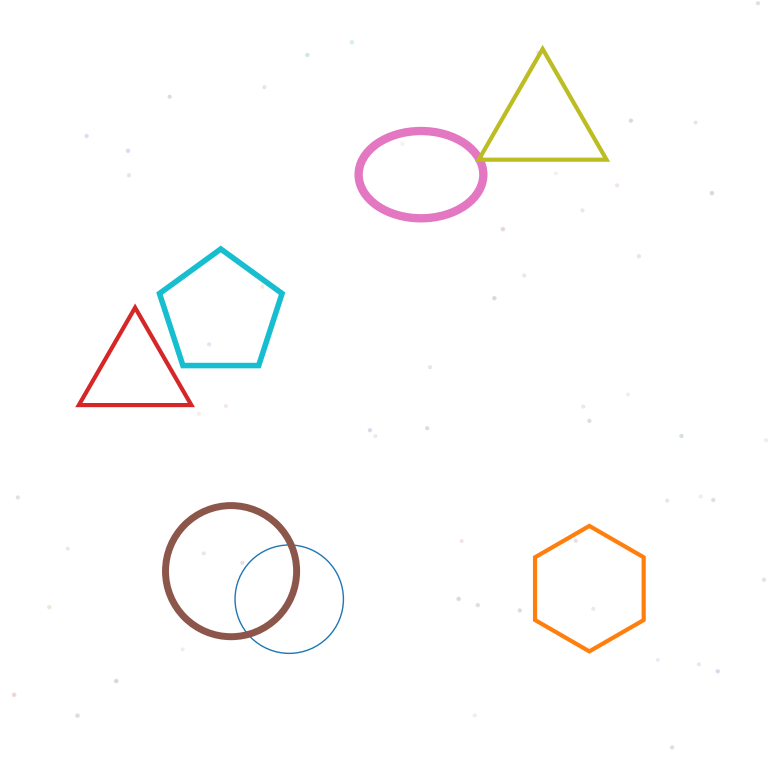[{"shape": "circle", "thickness": 0.5, "radius": 0.35, "center": [0.376, 0.222]}, {"shape": "hexagon", "thickness": 1.5, "radius": 0.41, "center": [0.765, 0.236]}, {"shape": "triangle", "thickness": 1.5, "radius": 0.42, "center": [0.175, 0.516]}, {"shape": "circle", "thickness": 2.5, "radius": 0.43, "center": [0.3, 0.258]}, {"shape": "oval", "thickness": 3, "radius": 0.4, "center": [0.547, 0.773]}, {"shape": "triangle", "thickness": 1.5, "radius": 0.48, "center": [0.705, 0.841]}, {"shape": "pentagon", "thickness": 2, "radius": 0.42, "center": [0.287, 0.593]}]